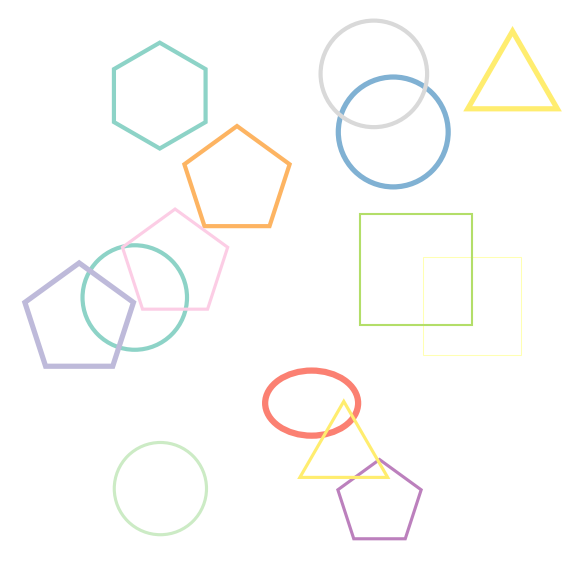[{"shape": "circle", "thickness": 2, "radius": 0.45, "center": [0.233, 0.484]}, {"shape": "hexagon", "thickness": 2, "radius": 0.46, "center": [0.277, 0.834]}, {"shape": "square", "thickness": 0.5, "radius": 0.42, "center": [0.818, 0.47]}, {"shape": "pentagon", "thickness": 2.5, "radius": 0.49, "center": [0.137, 0.445]}, {"shape": "oval", "thickness": 3, "radius": 0.4, "center": [0.54, 0.301]}, {"shape": "circle", "thickness": 2.5, "radius": 0.48, "center": [0.681, 0.771]}, {"shape": "pentagon", "thickness": 2, "radius": 0.48, "center": [0.41, 0.685]}, {"shape": "square", "thickness": 1, "radius": 0.48, "center": [0.721, 0.533]}, {"shape": "pentagon", "thickness": 1.5, "radius": 0.48, "center": [0.303, 0.541]}, {"shape": "circle", "thickness": 2, "radius": 0.46, "center": [0.647, 0.871]}, {"shape": "pentagon", "thickness": 1.5, "radius": 0.38, "center": [0.657, 0.128]}, {"shape": "circle", "thickness": 1.5, "radius": 0.4, "center": [0.278, 0.153]}, {"shape": "triangle", "thickness": 2.5, "radius": 0.45, "center": [0.888, 0.856]}, {"shape": "triangle", "thickness": 1.5, "radius": 0.44, "center": [0.595, 0.216]}]